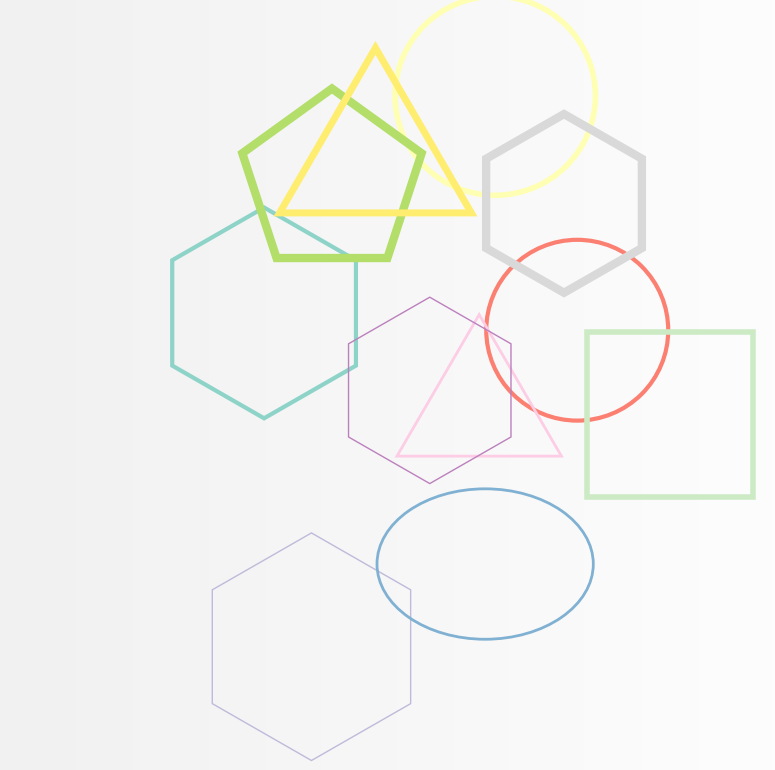[{"shape": "hexagon", "thickness": 1.5, "radius": 0.68, "center": [0.341, 0.594]}, {"shape": "circle", "thickness": 2, "radius": 0.65, "center": [0.639, 0.876]}, {"shape": "hexagon", "thickness": 0.5, "radius": 0.74, "center": [0.402, 0.16]}, {"shape": "circle", "thickness": 1.5, "radius": 0.59, "center": [0.745, 0.571]}, {"shape": "oval", "thickness": 1, "radius": 0.7, "center": [0.626, 0.267]}, {"shape": "pentagon", "thickness": 3, "radius": 0.61, "center": [0.428, 0.763]}, {"shape": "triangle", "thickness": 1, "radius": 0.61, "center": [0.618, 0.469]}, {"shape": "hexagon", "thickness": 3, "radius": 0.58, "center": [0.728, 0.736]}, {"shape": "hexagon", "thickness": 0.5, "radius": 0.61, "center": [0.555, 0.493]}, {"shape": "square", "thickness": 2, "radius": 0.54, "center": [0.865, 0.462]}, {"shape": "triangle", "thickness": 2.5, "radius": 0.71, "center": [0.484, 0.795]}]